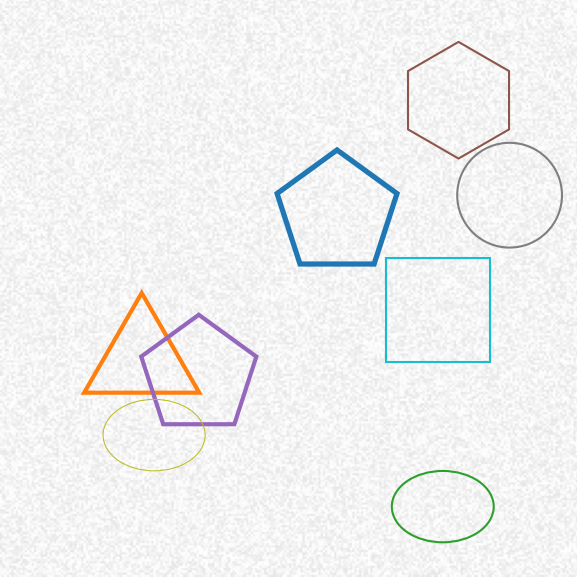[{"shape": "pentagon", "thickness": 2.5, "radius": 0.55, "center": [0.584, 0.63]}, {"shape": "triangle", "thickness": 2, "radius": 0.58, "center": [0.245, 0.377]}, {"shape": "oval", "thickness": 1, "radius": 0.44, "center": [0.767, 0.122]}, {"shape": "pentagon", "thickness": 2, "radius": 0.52, "center": [0.344, 0.349]}, {"shape": "hexagon", "thickness": 1, "radius": 0.51, "center": [0.794, 0.826]}, {"shape": "circle", "thickness": 1, "radius": 0.45, "center": [0.882, 0.661]}, {"shape": "oval", "thickness": 0.5, "radius": 0.44, "center": [0.267, 0.246]}, {"shape": "square", "thickness": 1, "radius": 0.45, "center": [0.759, 0.463]}]